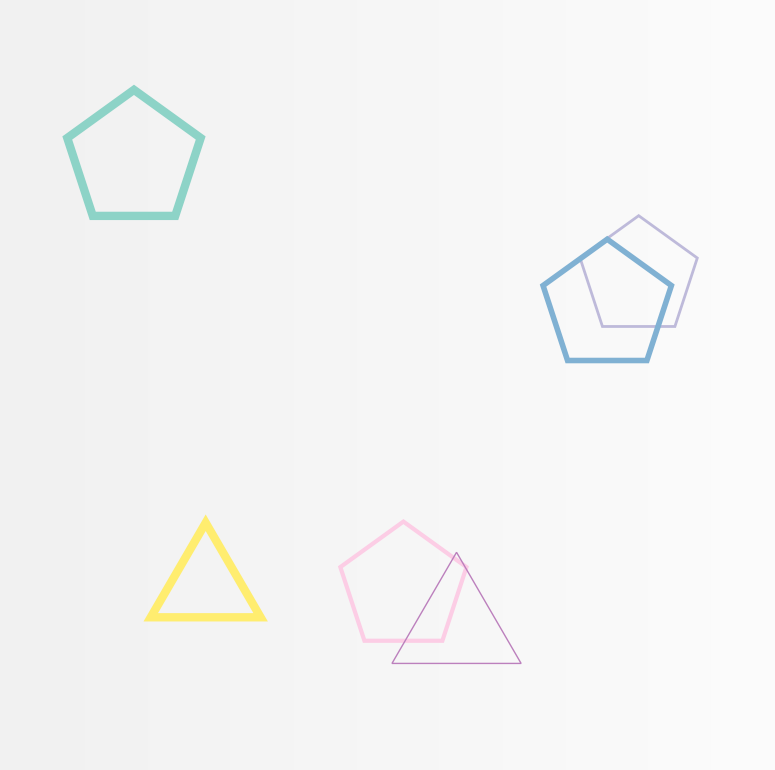[{"shape": "pentagon", "thickness": 3, "radius": 0.45, "center": [0.173, 0.793]}, {"shape": "pentagon", "thickness": 1, "radius": 0.4, "center": [0.824, 0.64]}, {"shape": "pentagon", "thickness": 2, "radius": 0.44, "center": [0.784, 0.602]}, {"shape": "pentagon", "thickness": 1.5, "radius": 0.43, "center": [0.521, 0.237]}, {"shape": "triangle", "thickness": 0.5, "radius": 0.48, "center": [0.589, 0.187]}, {"shape": "triangle", "thickness": 3, "radius": 0.41, "center": [0.265, 0.239]}]